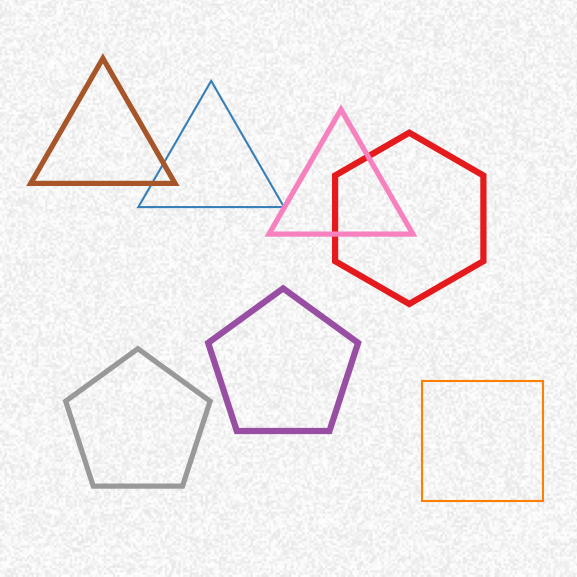[{"shape": "hexagon", "thickness": 3, "radius": 0.74, "center": [0.709, 0.621]}, {"shape": "triangle", "thickness": 1, "radius": 0.73, "center": [0.366, 0.713]}, {"shape": "pentagon", "thickness": 3, "radius": 0.68, "center": [0.49, 0.363]}, {"shape": "square", "thickness": 1, "radius": 0.52, "center": [0.836, 0.236]}, {"shape": "triangle", "thickness": 2.5, "radius": 0.72, "center": [0.178, 0.754]}, {"shape": "triangle", "thickness": 2.5, "radius": 0.72, "center": [0.59, 0.666]}, {"shape": "pentagon", "thickness": 2.5, "radius": 0.66, "center": [0.239, 0.264]}]